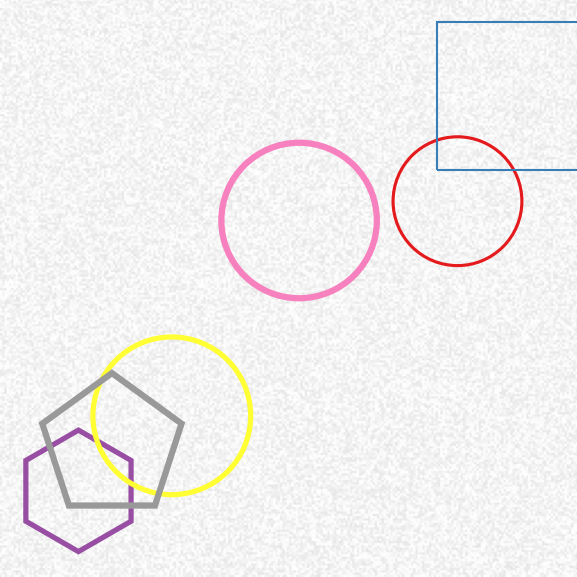[{"shape": "circle", "thickness": 1.5, "radius": 0.56, "center": [0.792, 0.651]}, {"shape": "square", "thickness": 1, "radius": 0.64, "center": [0.884, 0.833]}, {"shape": "hexagon", "thickness": 2.5, "radius": 0.53, "center": [0.136, 0.149]}, {"shape": "circle", "thickness": 2.5, "radius": 0.68, "center": [0.297, 0.279]}, {"shape": "circle", "thickness": 3, "radius": 0.67, "center": [0.518, 0.617]}, {"shape": "pentagon", "thickness": 3, "radius": 0.63, "center": [0.194, 0.226]}]